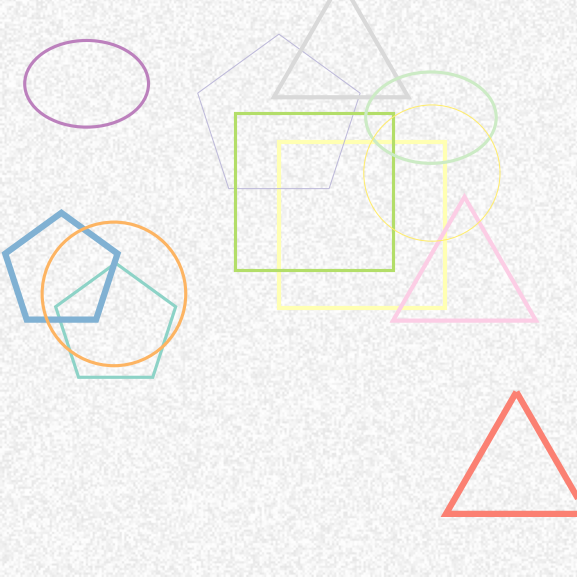[{"shape": "pentagon", "thickness": 1.5, "radius": 0.55, "center": [0.2, 0.434]}, {"shape": "square", "thickness": 2, "radius": 0.72, "center": [0.626, 0.61]}, {"shape": "pentagon", "thickness": 0.5, "radius": 0.74, "center": [0.483, 0.792]}, {"shape": "triangle", "thickness": 3, "radius": 0.7, "center": [0.894, 0.18]}, {"shape": "pentagon", "thickness": 3, "radius": 0.51, "center": [0.106, 0.528]}, {"shape": "circle", "thickness": 1.5, "radius": 0.62, "center": [0.197, 0.49]}, {"shape": "square", "thickness": 1.5, "radius": 0.68, "center": [0.544, 0.667]}, {"shape": "triangle", "thickness": 2, "radius": 0.71, "center": [0.804, 0.515]}, {"shape": "triangle", "thickness": 2, "radius": 0.67, "center": [0.591, 0.898]}, {"shape": "oval", "thickness": 1.5, "radius": 0.54, "center": [0.15, 0.854]}, {"shape": "oval", "thickness": 1.5, "radius": 0.57, "center": [0.746, 0.795]}, {"shape": "circle", "thickness": 0.5, "radius": 0.59, "center": [0.748, 0.699]}]